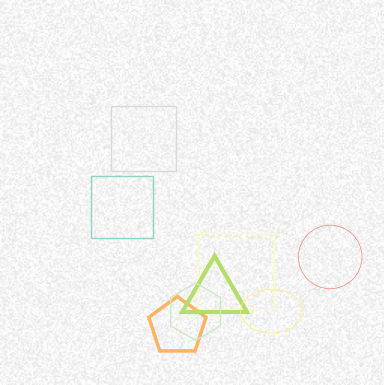[{"shape": "square", "thickness": 1, "radius": 0.41, "center": [0.318, 0.462]}, {"shape": "square", "thickness": 1, "radius": 0.49, "center": [0.614, 0.297]}, {"shape": "circle", "thickness": 0.5, "radius": 0.41, "center": [0.858, 0.333]}, {"shape": "pentagon", "thickness": 2.5, "radius": 0.39, "center": [0.461, 0.152]}, {"shape": "triangle", "thickness": 3, "radius": 0.49, "center": [0.557, 0.238]}, {"shape": "square", "thickness": 1, "radius": 0.42, "center": [0.373, 0.641]}, {"shape": "hexagon", "thickness": 1, "radius": 0.37, "center": [0.508, 0.191]}, {"shape": "oval", "thickness": 0.5, "radius": 0.41, "center": [0.706, 0.192]}]